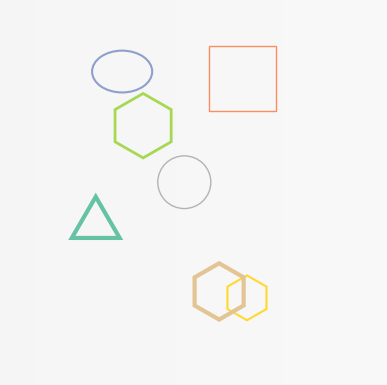[{"shape": "triangle", "thickness": 3, "radius": 0.36, "center": [0.247, 0.418]}, {"shape": "square", "thickness": 1, "radius": 0.43, "center": [0.626, 0.796]}, {"shape": "oval", "thickness": 1.5, "radius": 0.39, "center": [0.315, 0.814]}, {"shape": "hexagon", "thickness": 2, "radius": 0.42, "center": [0.369, 0.674]}, {"shape": "hexagon", "thickness": 1.5, "radius": 0.29, "center": [0.637, 0.226]}, {"shape": "hexagon", "thickness": 3, "radius": 0.37, "center": [0.566, 0.243]}, {"shape": "circle", "thickness": 1, "radius": 0.34, "center": [0.476, 0.527]}]